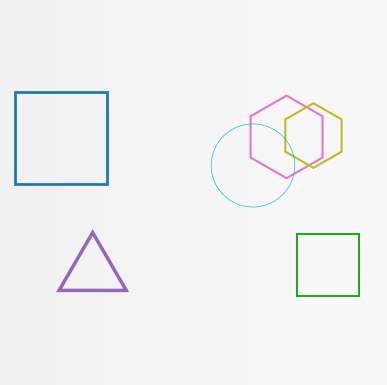[{"shape": "square", "thickness": 2, "radius": 0.6, "center": [0.158, 0.642]}, {"shape": "square", "thickness": 1.5, "radius": 0.4, "center": [0.847, 0.311]}, {"shape": "triangle", "thickness": 2.5, "radius": 0.5, "center": [0.239, 0.296]}, {"shape": "hexagon", "thickness": 1.5, "radius": 0.54, "center": [0.74, 0.644]}, {"shape": "hexagon", "thickness": 1.5, "radius": 0.42, "center": [0.809, 0.648]}, {"shape": "circle", "thickness": 0.5, "radius": 0.54, "center": [0.653, 0.57]}]